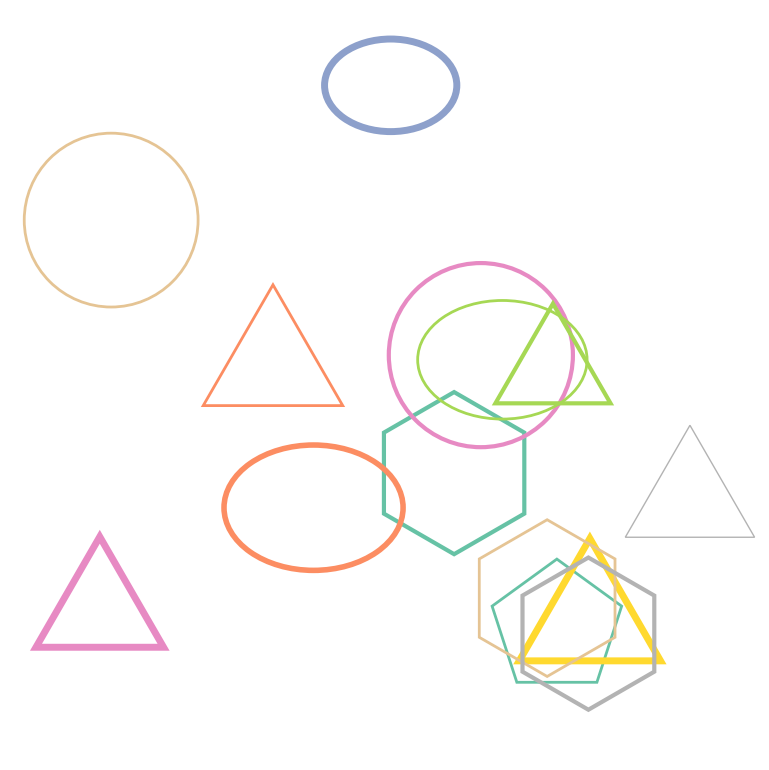[{"shape": "pentagon", "thickness": 1, "radius": 0.44, "center": [0.723, 0.185]}, {"shape": "hexagon", "thickness": 1.5, "radius": 0.53, "center": [0.59, 0.386]}, {"shape": "triangle", "thickness": 1, "radius": 0.52, "center": [0.355, 0.526]}, {"shape": "oval", "thickness": 2, "radius": 0.58, "center": [0.407, 0.341]}, {"shape": "oval", "thickness": 2.5, "radius": 0.43, "center": [0.507, 0.889]}, {"shape": "circle", "thickness": 1.5, "radius": 0.6, "center": [0.624, 0.539]}, {"shape": "triangle", "thickness": 2.5, "radius": 0.48, "center": [0.13, 0.207]}, {"shape": "oval", "thickness": 1, "radius": 0.55, "center": [0.652, 0.533]}, {"shape": "triangle", "thickness": 1.5, "radius": 0.43, "center": [0.718, 0.519]}, {"shape": "triangle", "thickness": 2.5, "radius": 0.53, "center": [0.766, 0.195]}, {"shape": "circle", "thickness": 1, "radius": 0.56, "center": [0.144, 0.714]}, {"shape": "hexagon", "thickness": 1, "radius": 0.51, "center": [0.711, 0.223]}, {"shape": "hexagon", "thickness": 1.5, "radius": 0.49, "center": [0.764, 0.177]}, {"shape": "triangle", "thickness": 0.5, "radius": 0.48, "center": [0.896, 0.351]}]